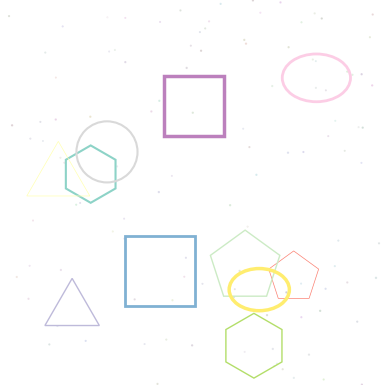[{"shape": "hexagon", "thickness": 1.5, "radius": 0.37, "center": [0.236, 0.548]}, {"shape": "triangle", "thickness": 0.5, "radius": 0.47, "center": [0.151, 0.538]}, {"shape": "triangle", "thickness": 1, "radius": 0.41, "center": [0.187, 0.195]}, {"shape": "pentagon", "thickness": 0.5, "radius": 0.34, "center": [0.763, 0.28]}, {"shape": "square", "thickness": 2, "radius": 0.45, "center": [0.415, 0.297]}, {"shape": "hexagon", "thickness": 1, "radius": 0.42, "center": [0.66, 0.102]}, {"shape": "oval", "thickness": 2, "radius": 0.44, "center": [0.822, 0.798]}, {"shape": "circle", "thickness": 1.5, "radius": 0.4, "center": [0.278, 0.606]}, {"shape": "square", "thickness": 2.5, "radius": 0.39, "center": [0.505, 0.724]}, {"shape": "pentagon", "thickness": 1, "radius": 0.47, "center": [0.637, 0.307]}, {"shape": "oval", "thickness": 2.5, "radius": 0.39, "center": [0.673, 0.248]}]